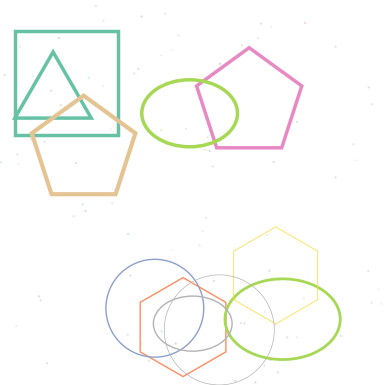[{"shape": "square", "thickness": 2.5, "radius": 0.67, "center": [0.173, 0.784]}, {"shape": "triangle", "thickness": 2.5, "radius": 0.57, "center": [0.138, 0.751]}, {"shape": "hexagon", "thickness": 1, "radius": 0.64, "center": [0.475, 0.15]}, {"shape": "circle", "thickness": 1, "radius": 0.64, "center": [0.402, 0.199]}, {"shape": "pentagon", "thickness": 2.5, "radius": 0.72, "center": [0.647, 0.732]}, {"shape": "oval", "thickness": 2.5, "radius": 0.62, "center": [0.493, 0.706]}, {"shape": "oval", "thickness": 2, "radius": 0.75, "center": [0.734, 0.171]}, {"shape": "hexagon", "thickness": 0.5, "radius": 0.63, "center": [0.716, 0.285]}, {"shape": "pentagon", "thickness": 3, "radius": 0.71, "center": [0.217, 0.61]}, {"shape": "oval", "thickness": 1, "radius": 0.51, "center": [0.501, 0.159]}, {"shape": "circle", "thickness": 0.5, "radius": 0.71, "center": [0.57, 0.143]}]